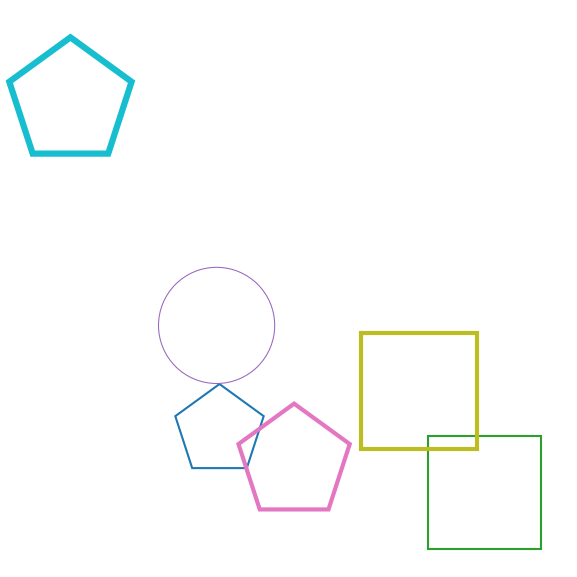[{"shape": "pentagon", "thickness": 1, "radius": 0.4, "center": [0.38, 0.254]}, {"shape": "square", "thickness": 1, "radius": 0.49, "center": [0.84, 0.147]}, {"shape": "circle", "thickness": 0.5, "radius": 0.5, "center": [0.375, 0.436]}, {"shape": "pentagon", "thickness": 2, "radius": 0.51, "center": [0.509, 0.199]}, {"shape": "square", "thickness": 2, "radius": 0.5, "center": [0.725, 0.322]}, {"shape": "pentagon", "thickness": 3, "radius": 0.56, "center": [0.122, 0.823]}]